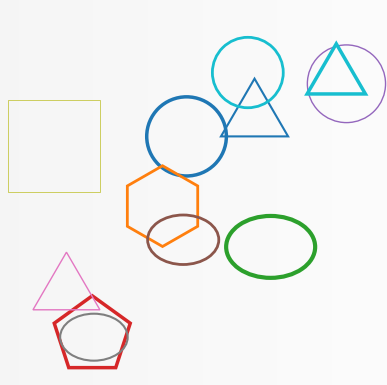[{"shape": "triangle", "thickness": 1.5, "radius": 0.5, "center": [0.657, 0.696]}, {"shape": "circle", "thickness": 2.5, "radius": 0.51, "center": [0.481, 0.646]}, {"shape": "hexagon", "thickness": 2, "radius": 0.52, "center": [0.419, 0.465]}, {"shape": "oval", "thickness": 3, "radius": 0.57, "center": [0.698, 0.359]}, {"shape": "pentagon", "thickness": 2.5, "radius": 0.52, "center": [0.238, 0.129]}, {"shape": "circle", "thickness": 1, "radius": 0.5, "center": [0.894, 0.782]}, {"shape": "oval", "thickness": 2, "radius": 0.46, "center": [0.473, 0.377]}, {"shape": "triangle", "thickness": 1, "radius": 0.5, "center": [0.171, 0.245]}, {"shape": "oval", "thickness": 1.5, "radius": 0.44, "center": [0.242, 0.124]}, {"shape": "square", "thickness": 0.5, "radius": 0.59, "center": [0.14, 0.621]}, {"shape": "triangle", "thickness": 2.5, "radius": 0.43, "center": [0.868, 0.799]}, {"shape": "circle", "thickness": 2, "radius": 0.46, "center": [0.64, 0.812]}]